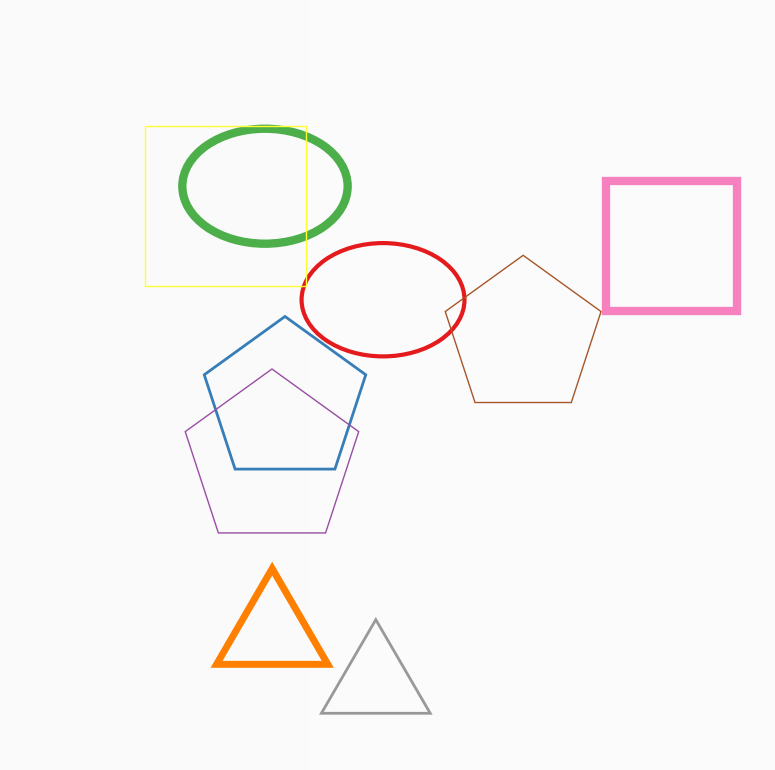[{"shape": "oval", "thickness": 1.5, "radius": 0.53, "center": [0.494, 0.611]}, {"shape": "pentagon", "thickness": 1, "radius": 0.55, "center": [0.368, 0.479]}, {"shape": "oval", "thickness": 3, "radius": 0.53, "center": [0.342, 0.758]}, {"shape": "pentagon", "thickness": 0.5, "radius": 0.59, "center": [0.351, 0.403]}, {"shape": "triangle", "thickness": 2.5, "radius": 0.41, "center": [0.351, 0.179]}, {"shape": "square", "thickness": 0.5, "radius": 0.52, "center": [0.291, 0.733]}, {"shape": "pentagon", "thickness": 0.5, "radius": 0.53, "center": [0.675, 0.563]}, {"shape": "square", "thickness": 3, "radius": 0.42, "center": [0.866, 0.68]}, {"shape": "triangle", "thickness": 1, "radius": 0.41, "center": [0.485, 0.114]}]